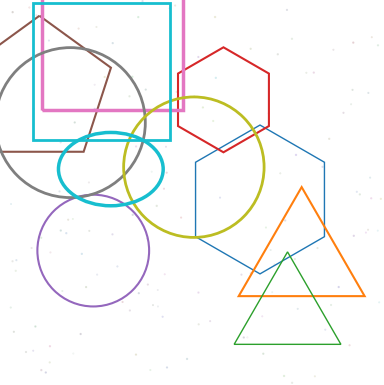[{"shape": "hexagon", "thickness": 1, "radius": 0.97, "center": [0.675, 0.482]}, {"shape": "triangle", "thickness": 1.5, "radius": 0.94, "center": [0.784, 0.325]}, {"shape": "triangle", "thickness": 1, "radius": 0.8, "center": [0.747, 0.186]}, {"shape": "hexagon", "thickness": 1.5, "radius": 0.68, "center": [0.58, 0.741]}, {"shape": "circle", "thickness": 1.5, "radius": 0.73, "center": [0.242, 0.349]}, {"shape": "pentagon", "thickness": 1.5, "radius": 0.98, "center": [0.102, 0.764]}, {"shape": "square", "thickness": 2.5, "radius": 0.92, "center": [0.293, 0.898]}, {"shape": "circle", "thickness": 2, "radius": 0.97, "center": [0.183, 0.682]}, {"shape": "circle", "thickness": 2, "radius": 0.91, "center": [0.504, 0.566]}, {"shape": "oval", "thickness": 2.5, "radius": 0.68, "center": [0.288, 0.561]}, {"shape": "square", "thickness": 2, "radius": 0.89, "center": [0.263, 0.815]}]